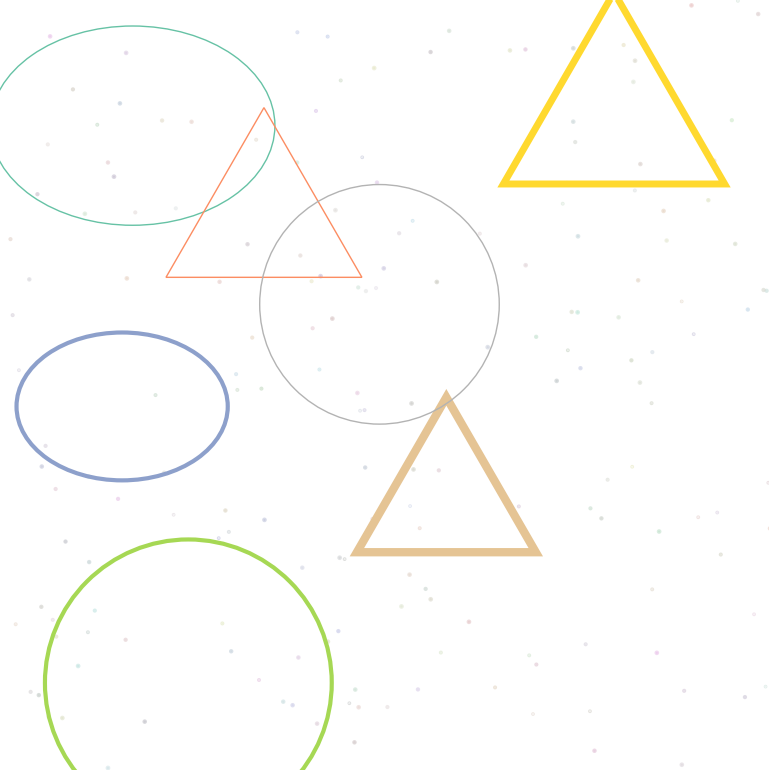[{"shape": "oval", "thickness": 0.5, "radius": 0.92, "center": [0.172, 0.837]}, {"shape": "triangle", "thickness": 0.5, "radius": 0.73, "center": [0.343, 0.713]}, {"shape": "oval", "thickness": 1.5, "radius": 0.69, "center": [0.159, 0.472]}, {"shape": "circle", "thickness": 1.5, "radius": 0.93, "center": [0.245, 0.113]}, {"shape": "triangle", "thickness": 2.5, "radius": 0.83, "center": [0.797, 0.844]}, {"shape": "triangle", "thickness": 3, "radius": 0.67, "center": [0.58, 0.35]}, {"shape": "circle", "thickness": 0.5, "radius": 0.78, "center": [0.493, 0.605]}]